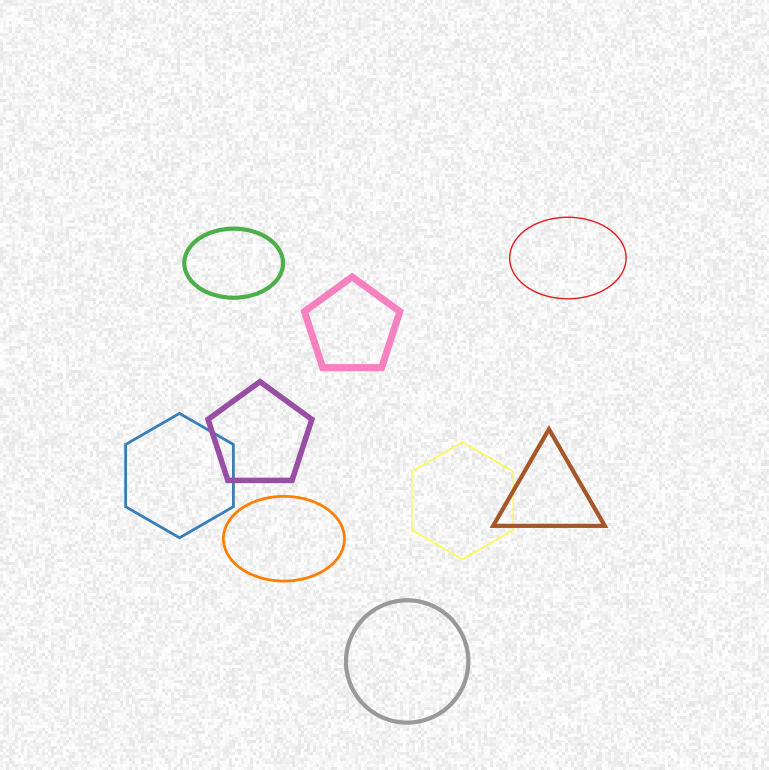[{"shape": "oval", "thickness": 0.5, "radius": 0.38, "center": [0.737, 0.665]}, {"shape": "hexagon", "thickness": 1, "radius": 0.4, "center": [0.233, 0.382]}, {"shape": "oval", "thickness": 1.5, "radius": 0.32, "center": [0.303, 0.658]}, {"shape": "pentagon", "thickness": 2, "radius": 0.35, "center": [0.338, 0.433]}, {"shape": "oval", "thickness": 1, "radius": 0.39, "center": [0.369, 0.3]}, {"shape": "hexagon", "thickness": 0.5, "radius": 0.38, "center": [0.601, 0.35]}, {"shape": "triangle", "thickness": 1.5, "radius": 0.42, "center": [0.713, 0.359]}, {"shape": "pentagon", "thickness": 2.5, "radius": 0.33, "center": [0.457, 0.575]}, {"shape": "circle", "thickness": 1.5, "radius": 0.4, "center": [0.529, 0.141]}]